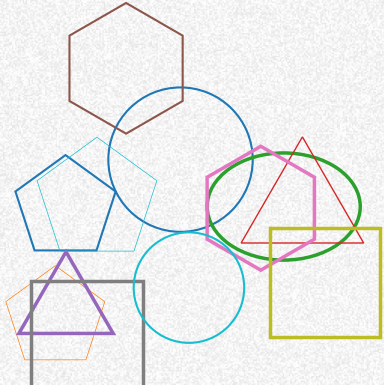[{"shape": "circle", "thickness": 1.5, "radius": 0.94, "center": [0.469, 0.585]}, {"shape": "pentagon", "thickness": 1.5, "radius": 0.68, "center": [0.17, 0.46]}, {"shape": "pentagon", "thickness": 0.5, "radius": 0.68, "center": [0.144, 0.175]}, {"shape": "oval", "thickness": 2.5, "radius": 0.99, "center": [0.737, 0.464]}, {"shape": "triangle", "thickness": 1, "radius": 0.92, "center": [0.785, 0.461]}, {"shape": "triangle", "thickness": 2.5, "radius": 0.71, "center": [0.171, 0.205]}, {"shape": "hexagon", "thickness": 1.5, "radius": 0.85, "center": [0.327, 0.823]}, {"shape": "hexagon", "thickness": 2.5, "radius": 0.8, "center": [0.677, 0.459]}, {"shape": "square", "thickness": 2.5, "radius": 0.72, "center": [0.227, 0.125]}, {"shape": "square", "thickness": 2.5, "radius": 0.71, "center": [0.845, 0.267]}, {"shape": "pentagon", "thickness": 0.5, "radius": 0.82, "center": [0.252, 0.48]}, {"shape": "circle", "thickness": 1.5, "radius": 0.72, "center": [0.491, 0.253]}]